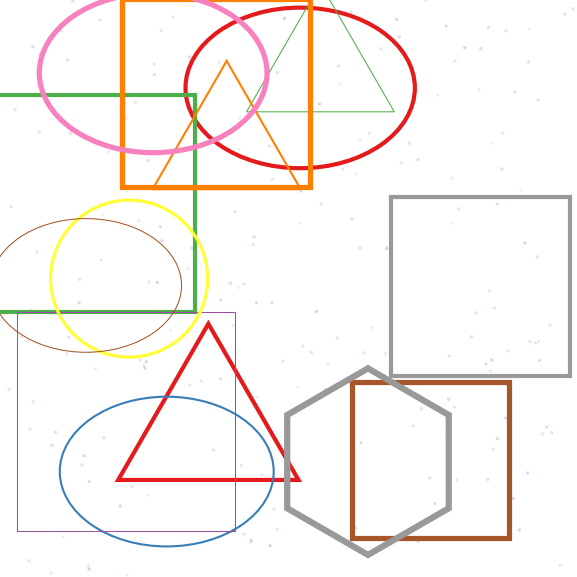[{"shape": "oval", "thickness": 2, "radius": 0.99, "center": [0.52, 0.847]}, {"shape": "triangle", "thickness": 2, "radius": 0.9, "center": [0.361, 0.258]}, {"shape": "oval", "thickness": 1, "radius": 0.93, "center": [0.289, 0.183]}, {"shape": "triangle", "thickness": 0.5, "radius": 0.74, "center": [0.555, 0.879]}, {"shape": "square", "thickness": 2, "radius": 0.94, "center": [0.151, 0.647]}, {"shape": "square", "thickness": 0.5, "radius": 0.95, "center": [0.218, 0.27]}, {"shape": "square", "thickness": 2.5, "radius": 0.81, "center": [0.374, 0.838]}, {"shape": "triangle", "thickness": 1, "radius": 0.74, "center": [0.392, 0.746]}, {"shape": "circle", "thickness": 1.5, "radius": 0.68, "center": [0.224, 0.517]}, {"shape": "square", "thickness": 2.5, "radius": 0.68, "center": [0.746, 0.203]}, {"shape": "oval", "thickness": 0.5, "radius": 0.83, "center": [0.149, 0.505]}, {"shape": "oval", "thickness": 2.5, "radius": 0.99, "center": [0.265, 0.873]}, {"shape": "square", "thickness": 2, "radius": 0.78, "center": [0.833, 0.503]}, {"shape": "hexagon", "thickness": 3, "radius": 0.81, "center": [0.637, 0.2]}]